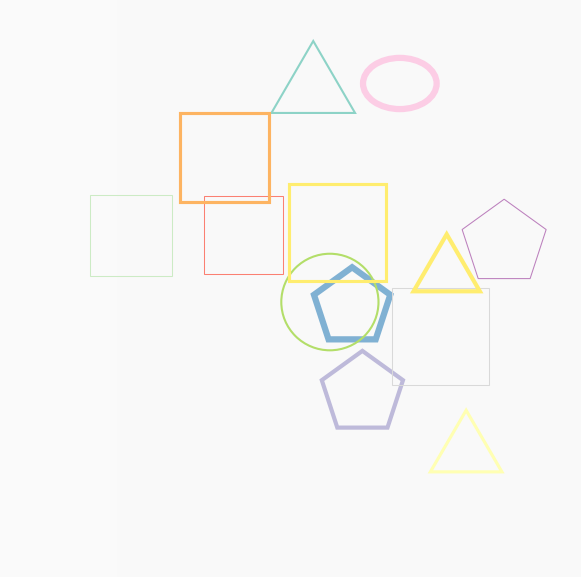[{"shape": "triangle", "thickness": 1, "radius": 0.42, "center": [0.539, 0.845]}, {"shape": "triangle", "thickness": 1.5, "radius": 0.36, "center": [0.802, 0.218]}, {"shape": "pentagon", "thickness": 2, "radius": 0.37, "center": [0.623, 0.318]}, {"shape": "square", "thickness": 0.5, "radius": 0.34, "center": [0.42, 0.592]}, {"shape": "pentagon", "thickness": 3, "radius": 0.35, "center": [0.606, 0.467]}, {"shape": "square", "thickness": 1.5, "radius": 0.39, "center": [0.386, 0.726]}, {"shape": "circle", "thickness": 1, "radius": 0.42, "center": [0.568, 0.476]}, {"shape": "oval", "thickness": 3, "radius": 0.32, "center": [0.688, 0.855]}, {"shape": "square", "thickness": 0.5, "radius": 0.42, "center": [0.758, 0.416]}, {"shape": "pentagon", "thickness": 0.5, "radius": 0.38, "center": [0.867, 0.578]}, {"shape": "square", "thickness": 0.5, "radius": 0.35, "center": [0.225, 0.592]}, {"shape": "triangle", "thickness": 2, "radius": 0.33, "center": [0.769, 0.528]}, {"shape": "square", "thickness": 1.5, "radius": 0.42, "center": [0.58, 0.597]}]